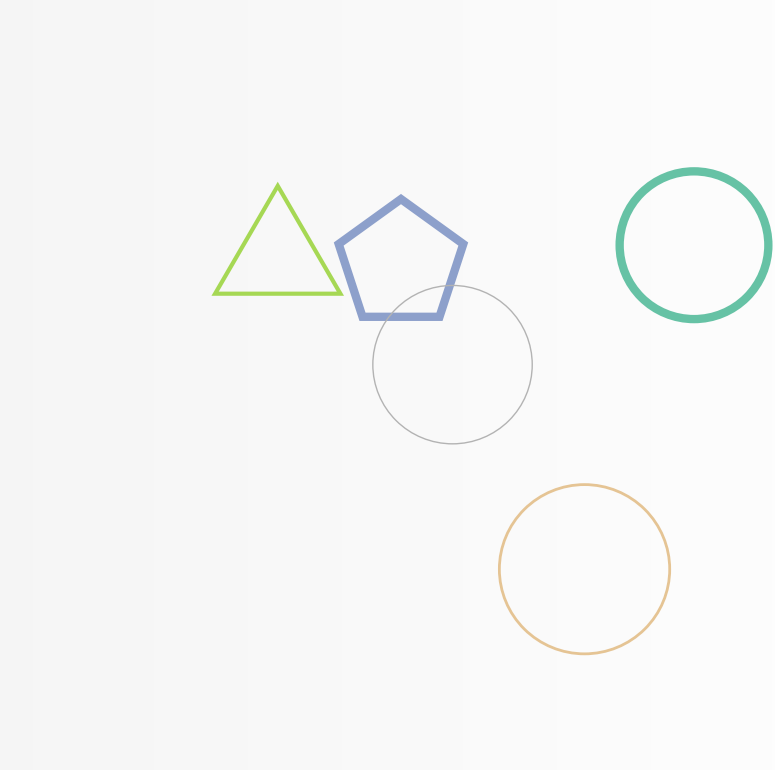[{"shape": "circle", "thickness": 3, "radius": 0.48, "center": [0.895, 0.682]}, {"shape": "pentagon", "thickness": 3, "radius": 0.42, "center": [0.517, 0.657]}, {"shape": "triangle", "thickness": 1.5, "radius": 0.47, "center": [0.358, 0.665]}, {"shape": "circle", "thickness": 1, "radius": 0.55, "center": [0.754, 0.261]}, {"shape": "circle", "thickness": 0.5, "radius": 0.51, "center": [0.584, 0.526]}]